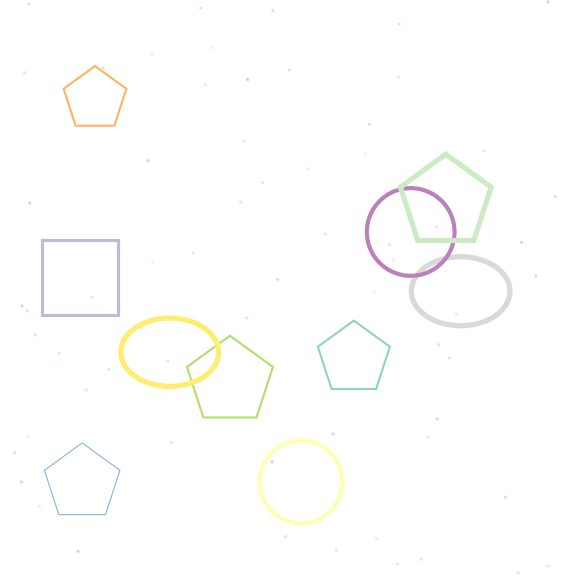[{"shape": "pentagon", "thickness": 1, "radius": 0.33, "center": [0.613, 0.378]}, {"shape": "circle", "thickness": 2, "radius": 0.36, "center": [0.521, 0.165]}, {"shape": "square", "thickness": 1.5, "radius": 0.33, "center": [0.139, 0.518]}, {"shape": "pentagon", "thickness": 0.5, "radius": 0.34, "center": [0.142, 0.163]}, {"shape": "pentagon", "thickness": 1, "radius": 0.29, "center": [0.165, 0.828]}, {"shape": "pentagon", "thickness": 1, "radius": 0.39, "center": [0.398, 0.34]}, {"shape": "oval", "thickness": 2.5, "radius": 0.43, "center": [0.798, 0.495]}, {"shape": "circle", "thickness": 2, "radius": 0.38, "center": [0.711, 0.597]}, {"shape": "pentagon", "thickness": 2.5, "radius": 0.41, "center": [0.772, 0.65]}, {"shape": "oval", "thickness": 2.5, "radius": 0.42, "center": [0.294, 0.389]}]